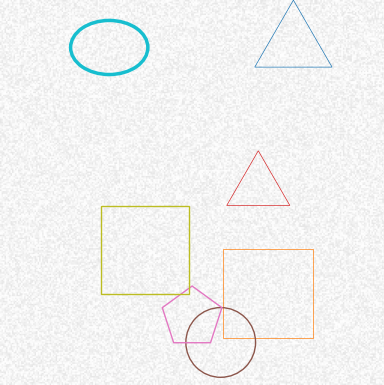[{"shape": "triangle", "thickness": 0.5, "radius": 0.58, "center": [0.762, 0.884]}, {"shape": "square", "thickness": 0.5, "radius": 0.58, "center": [0.696, 0.238]}, {"shape": "triangle", "thickness": 0.5, "radius": 0.47, "center": [0.671, 0.514]}, {"shape": "circle", "thickness": 1, "radius": 0.45, "center": [0.573, 0.111]}, {"shape": "pentagon", "thickness": 1, "radius": 0.41, "center": [0.499, 0.176]}, {"shape": "square", "thickness": 1, "radius": 0.57, "center": [0.377, 0.351]}, {"shape": "oval", "thickness": 2.5, "radius": 0.5, "center": [0.284, 0.877]}]